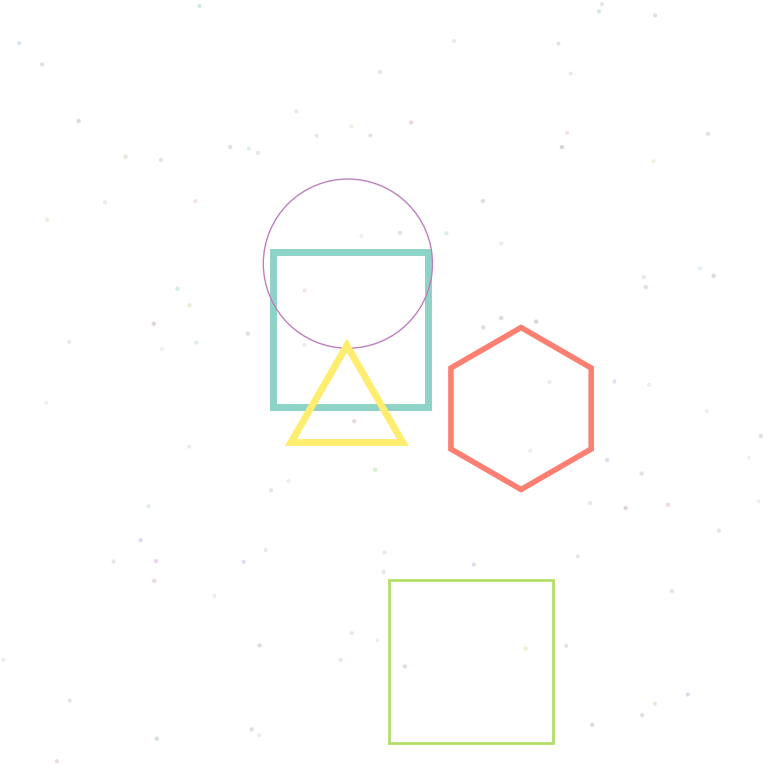[{"shape": "square", "thickness": 2.5, "radius": 0.5, "center": [0.455, 0.572]}, {"shape": "hexagon", "thickness": 2, "radius": 0.53, "center": [0.677, 0.469]}, {"shape": "square", "thickness": 1, "radius": 0.53, "center": [0.611, 0.141]}, {"shape": "circle", "thickness": 0.5, "radius": 0.55, "center": [0.452, 0.658]}, {"shape": "triangle", "thickness": 2.5, "radius": 0.42, "center": [0.45, 0.467]}]